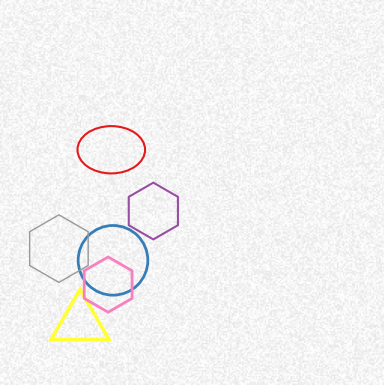[{"shape": "oval", "thickness": 1.5, "radius": 0.44, "center": [0.289, 0.611]}, {"shape": "circle", "thickness": 2, "radius": 0.45, "center": [0.293, 0.324]}, {"shape": "hexagon", "thickness": 1.5, "radius": 0.37, "center": [0.398, 0.452]}, {"shape": "triangle", "thickness": 2.5, "radius": 0.43, "center": [0.208, 0.162]}, {"shape": "hexagon", "thickness": 2, "radius": 0.36, "center": [0.281, 0.261]}, {"shape": "hexagon", "thickness": 1, "radius": 0.44, "center": [0.153, 0.354]}]